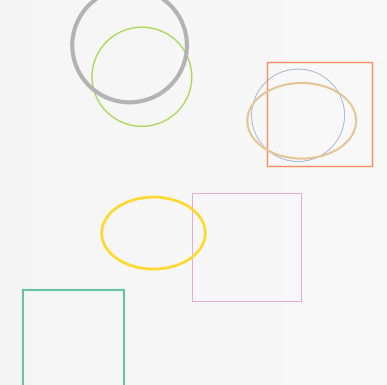[{"shape": "square", "thickness": 1.5, "radius": 0.66, "center": [0.19, 0.115]}, {"shape": "square", "thickness": 1, "radius": 0.68, "center": [0.826, 0.704]}, {"shape": "circle", "thickness": 0.5, "radius": 0.6, "center": [0.769, 0.701]}, {"shape": "square", "thickness": 0.5, "radius": 0.7, "center": [0.636, 0.358]}, {"shape": "circle", "thickness": 1, "radius": 0.64, "center": [0.366, 0.801]}, {"shape": "oval", "thickness": 2, "radius": 0.67, "center": [0.396, 0.395]}, {"shape": "oval", "thickness": 1.5, "radius": 0.7, "center": [0.779, 0.686]}, {"shape": "circle", "thickness": 3, "radius": 0.74, "center": [0.334, 0.882]}]